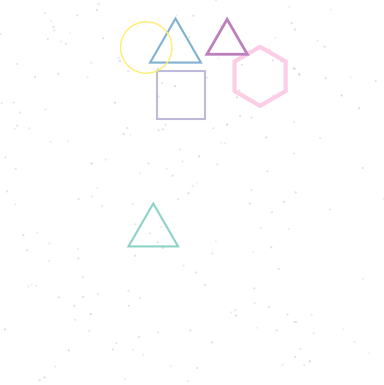[{"shape": "triangle", "thickness": 1.5, "radius": 0.37, "center": [0.398, 0.397]}, {"shape": "square", "thickness": 1.5, "radius": 0.31, "center": [0.469, 0.753]}, {"shape": "triangle", "thickness": 1.5, "radius": 0.38, "center": [0.456, 0.876]}, {"shape": "hexagon", "thickness": 3, "radius": 0.38, "center": [0.676, 0.802]}, {"shape": "triangle", "thickness": 2, "radius": 0.3, "center": [0.59, 0.889]}, {"shape": "circle", "thickness": 1, "radius": 0.33, "center": [0.38, 0.877]}]